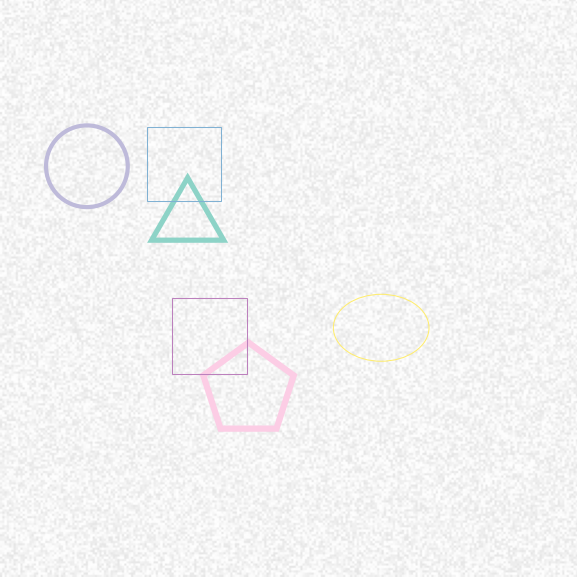[{"shape": "triangle", "thickness": 2.5, "radius": 0.36, "center": [0.325, 0.619]}, {"shape": "circle", "thickness": 2, "radius": 0.35, "center": [0.15, 0.711]}, {"shape": "square", "thickness": 0.5, "radius": 0.32, "center": [0.319, 0.715]}, {"shape": "pentagon", "thickness": 3, "radius": 0.41, "center": [0.43, 0.324]}, {"shape": "square", "thickness": 0.5, "radius": 0.33, "center": [0.363, 0.417]}, {"shape": "oval", "thickness": 0.5, "radius": 0.41, "center": [0.66, 0.432]}]